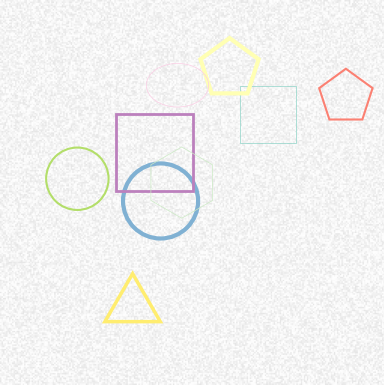[{"shape": "square", "thickness": 0.5, "radius": 0.37, "center": [0.696, 0.702]}, {"shape": "pentagon", "thickness": 3, "radius": 0.4, "center": [0.596, 0.822]}, {"shape": "pentagon", "thickness": 1.5, "radius": 0.36, "center": [0.898, 0.749]}, {"shape": "circle", "thickness": 3, "radius": 0.49, "center": [0.417, 0.478]}, {"shape": "circle", "thickness": 1.5, "radius": 0.41, "center": [0.201, 0.536]}, {"shape": "oval", "thickness": 0.5, "radius": 0.4, "center": [0.461, 0.779]}, {"shape": "square", "thickness": 2, "radius": 0.5, "center": [0.402, 0.604]}, {"shape": "hexagon", "thickness": 0.5, "radius": 0.46, "center": [0.472, 0.526]}, {"shape": "triangle", "thickness": 2.5, "radius": 0.42, "center": [0.344, 0.206]}]